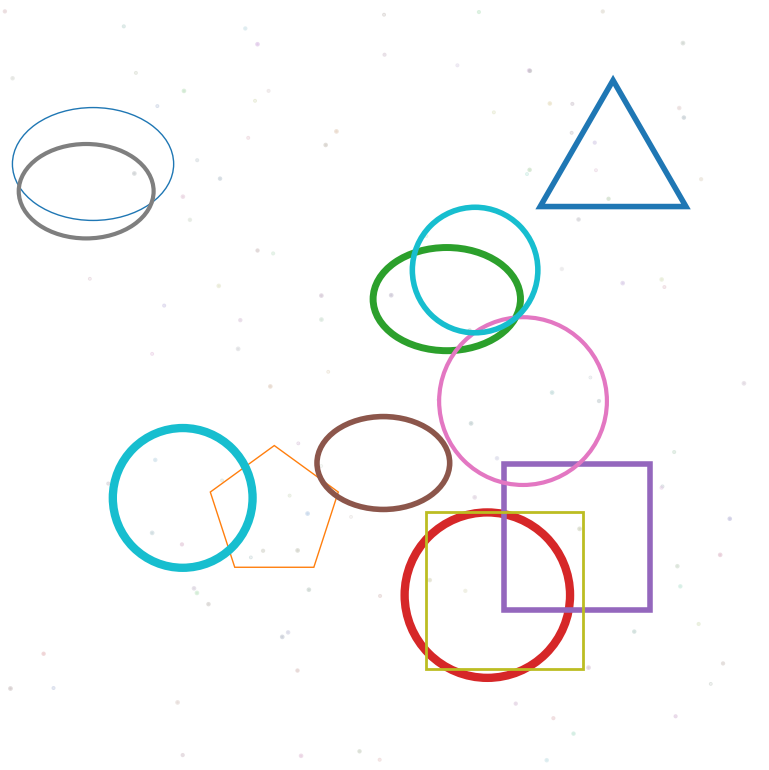[{"shape": "oval", "thickness": 0.5, "radius": 0.52, "center": [0.121, 0.787]}, {"shape": "triangle", "thickness": 2, "radius": 0.55, "center": [0.796, 0.786]}, {"shape": "pentagon", "thickness": 0.5, "radius": 0.44, "center": [0.356, 0.334]}, {"shape": "oval", "thickness": 2.5, "radius": 0.48, "center": [0.58, 0.612]}, {"shape": "circle", "thickness": 3, "radius": 0.54, "center": [0.633, 0.227]}, {"shape": "square", "thickness": 2, "radius": 0.47, "center": [0.75, 0.303]}, {"shape": "oval", "thickness": 2, "radius": 0.43, "center": [0.498, 0.399]}, {"shape": "circle", "thickness": 1.5, "radius": 0.54, "center": [0.679, 0.479]}, {"shape": "oval", "thickness": 1.5, "radius": 0.44, "center": [0.112, 0.752]}, {"shape": "square", "thickness": 1, "radius": 0.51, "center": [0.655, 0.233]}, {"shape": "circle", "thickness": 3, "radius": 0.45, "center": [0.237, 0.353]}, {"shape": "circle", "thickness": 2, "radius": 0.41, "center": [0.617, 0.649]}]